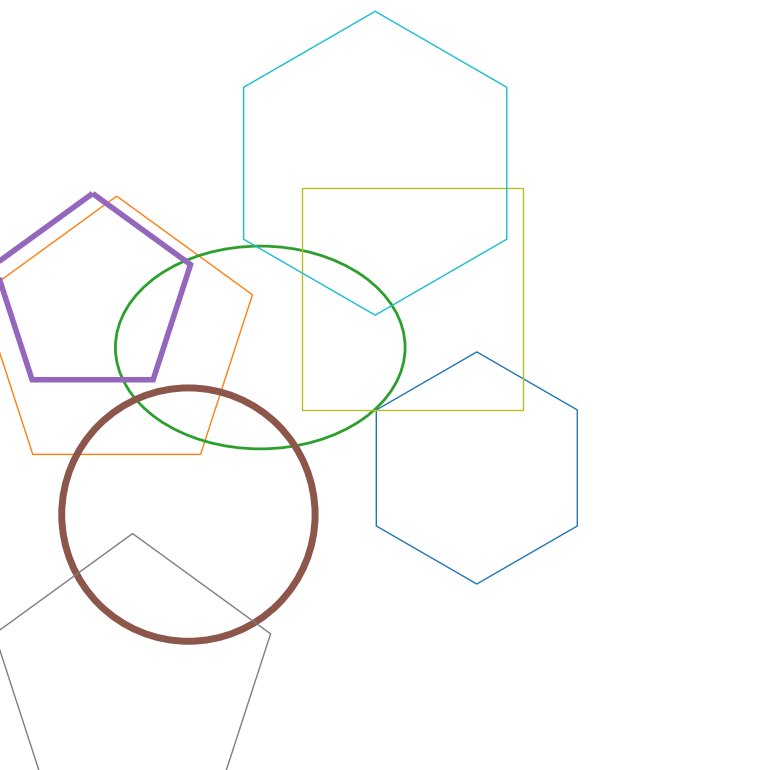[{"shape": "hexagon", "thickness": 0.5, "radius": 0.75, "center": [0.619, 0.392]}, {"shape": "pentagon", "thickness": 0.5, "radius": 0.93, "center": [0.152, 0.56]}, {"shape": "oval", "thickness": 1, "radius": 0.94, "center": [0.338, 0.549]}, {"shape": "pentagon", "thickness": 2, "radius": 0.67, "center": [0.12, 0.615]}, {"shape": "circle", "thickness": 2.5, "radius": 0.82, "center": [0.245, 0.332]}, {"shape": "pentagon", "thickness": 0.5, "radius": 0.94, "center": [0.172, 0.119]}, {"shape": "square", "thickness": 0.5, "radius": 0.72, "center": [0.536, 0.611]}, {"shape": "hexagon", "thickness": 0.5, "radius": 0.99, "center": [0.487, 0.788]}]